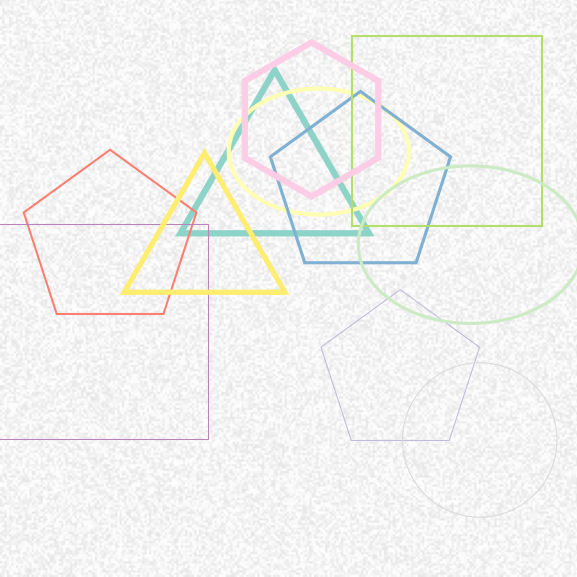[{"shape": "triangle", "thickness": 3, "radius": 0.94, "center": [0.476, 0.689]}, {"shape": "oval", "thickness": 2, "radius": 0.78, "center": [0.552, 0.737]}, {"shape": "pentagon", "thickness": 0.5, "radius": 0.72, "center": [0.693, 0.353]}, {"shape": "pentagon", "thickness": 1, "radius": 0.79, "center": [0.191, 0.583]}, {"shape": "pentagon", "thickness": 1.5, "radius": 0.82, "center": [0.624, 0.677]}, {"shape": "square", "thickness": 1, "radius": 0.82, "center": [0.774, 0.773]}, {"shape": "hexagon", "thickness": 3, "radius": 0.67, "center": [0.539, 0.792]}, {"shape": "circle", "thickness": 0.5, "radius": 0.67, "center": [0.831, 0.237]}, {"shape": "square", "thickness": 0.5, "radius": 0.93, "center": [0.173, 0.425]}, {"shape": "oval", "thickness": 1.5, "radius": 0.97, "center": [0.815, 0.576]}, {"shape": "triangle", "thickness": 2.5, "radius": 0.8, "center": [0.354, 0.573]}]